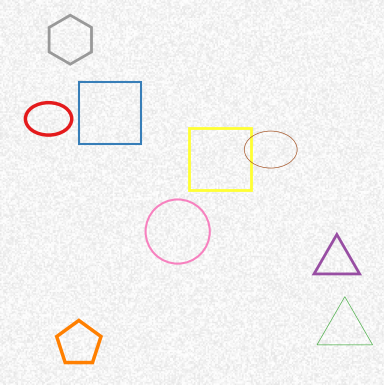[{"shape": "oval", "thickness": 2.5, "radius": 0.3, "center": [0.126, 0.691]}, {"shape": "square", "thickness": 1.5, "radius": 0.4, "center": [0.286, 0.706]}, {"shape": "triangle", "thickness": 0.5, "radius": 0.42, "center": [0.896, 0.146]}, {"shape": "triangle", "thickness": 2, "radius": 0.34, "center": [0.875, 0.323]}, {"shape": "pentagon", "thickness": 2.5, "radius": 0.3, "center": [0.205, 0.107]}, {"shape": "square", "thickness": 2, "radius": 0.4, "center": [0.572, 0.587]}, {"shape": "oval", "thickness": 0.5, "radius": 0.34, "center": [0.703, 0.611]}, {"shape": "circle", "thickness": 1.5, "radius": 0.42, "center": [0.462, 0.399]}, {"shape": "hexagon", "thickness": 2, "radius": 0.32, "center": [0.183, 0.897]}]